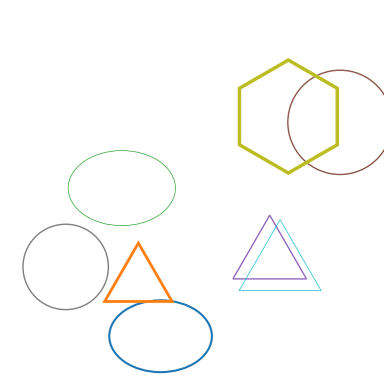[{"shape": "oval", "thickness": 1.5, "radius": 0.67, "center": [0.417, 0.127]}, {"shape": "triangle", "thickness": 2, "radius": 0.51, "center": [0.359, 0.268]}, {"shape": "oval", "thickness": 0.5, "radius": 0.7, "center": [0.316, 0.511]}, {"shape": "triangle", "thickness": 1, "radius": 0.55, "center": [0.701, 0.331]}, {"shape": "circle", "thickness": 1, "radius": 0.68, "center": [0.883, 0.682]}, {"shape": "circle", "thickness": 1, "radius": 0.55, "center": [0.171, 0.307]}, {"shape": "hexagon", "thickness": 2.5, "radius": 0.73, "center": [0.749, 0.697]}, {"shape": "triangle", "thickness": 0.5, "radius": 0.61, "center": [0.728, 0.307]}]